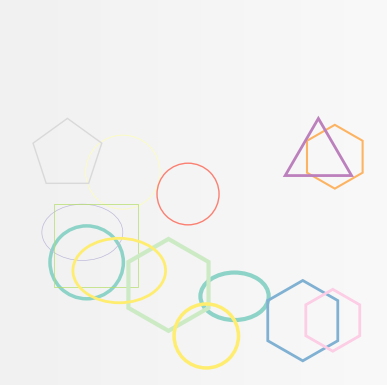[{"shape": "oval", "thickness": 3, "radius": 0.44, "center": [0.605, 0.23]}, {"shape": "circle", "thickness": 2.5, "radius": 0.47, "center": [0.224, 0.319]}, {"shape": "circle", "thickness": 0.5, "radius": 0.48, "center": [0.317, 0.553]}, {"shape": "oval", "thickness": 0.5, "radius": 0.52, "center": [0.212, 0.397]}, {"shape": "circle", "thickness": 1, "radius": 0.4, "center": [0.485, 0.496]}, {"shape": "hexagon", "thickness": 2, "radius": 0.52, "center": [0.781, 0.167]}, {"shape": "hexagon", "thickness": 1.5, "radius": 0.41, "center": [0.864, 0.593]}, {"shape": "square", "thickness": 0.5, "radius": 0.54, "center": [0.248, 0.362]}, {"shape": "hexagon", "thickness": 2, "radius": 0.4, "center": [0.859, 0.168]}, {"shape": "pentagon", "thickness": 1, "radius": 0.47, "center": [0.174, 0.599]}, {"shape": "triangle", "thickness": 2, "radius": 0.49, "center": [0.822, 0.593]}, {"shape": "hexagon", "thickness": 3, "radius": 0.6, "center": [0.435, 0.26]}, {"shape": "oval", "thickness": 2, "radius": 0.6, "center": [0.308, 0.297]}, {"shape": "circle", "thickness": 2.5, "radius": 0.42, "center": [0.532, 0.127]}]